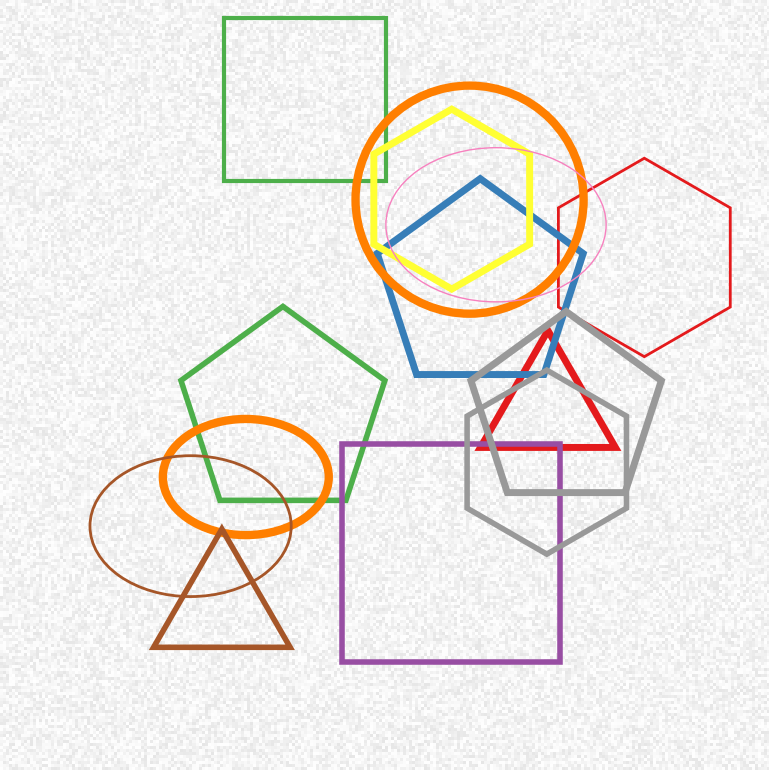[{"shape": "triangle", "thickness": 2.5, "radius": 0.51, "center": [0.712, 0.469]}, {"shape": "hexagon", "thickness": 1, "radius": 0.64, "center": [0.837, 0.666]}, {"shape": "pentagon", "thickness": 2.5, "radius": 0.7, "center": [0.624, 0.627]}, {"shape": "pentagon", "thickness": 2, "radius": 0.7, "center": [0.367, 0.463]}, {"shape": "square", "thickness": 1.5, "radius": 0.53, "center": [0.396, 0.87]}, {"shape": "square", "thickness": 2, "radius": 0.71, "center": [0.586, 0.282]}, {"shape": "oval", "thickness": 3, "radius": 0.54, "center": [0.319, 0.38]}, {"shape": "circle", "thickness": 3, "radius": 0.74, "center": [0.61, 0.741]}, {"shape": "hexagon", "thickness": 2.5, "radius": 0.58, "center": [0.587, 0.741]}, {"shape": "oval", "thickness": 1, "radius": 0.65, "center": [0.248, 0.317]}, {"shape": "triangle", "thickness": 2, "radius": 0.51, "center": [0.288, 0.211]}, {"shape": "oval", "thickness": 0.5, "radius": 0.72, "center": [0.644, 0.708]}, {"shape": "pentagon", "thickness": 2.5, "radius": 0.65, "center": [0.735, 0.465]}, {"shape": "hexagon", "thickness": 2, "radius": 0.6, "center": [0.71, 0.4]}]